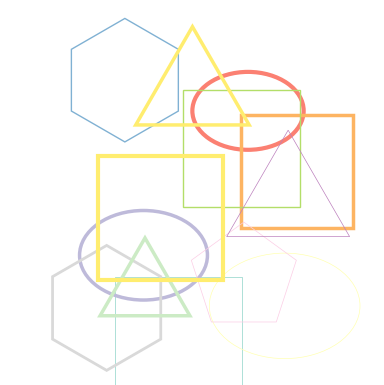[{"shape": "square", "thickness": 0.5, "radius": 0.82, "center": [0.464, 0.115]}, {"shape": "oval", "thickness": 0.5, "radius": 0.98, "center": [0.739, 0.206]}, {"shape": "oval", "thickness": 2.5, "radius": 0.83, "center": [0.373, 0.337]}, {"shape": "oval", "thickness": 3, "radius": 0.72, "center": [0.644, 0.712]}, {"shape": "hexagon", "thickness": 1, "radius": 0.8, "center": [0.324, 0.792]}, {"shape": "square", "thickness": 2.5, "radius": 0.73, "center": [0.771, 0.554]}, {"shape": "square", "thickness": 1, "radius": 0.76, "center": [0.627, 0.615]}, {"shape": "pentagon", "thickness": 0.5, "radius": 0.72, "center": [0.633, 0.28]}, {"shape": "hexagon", "thickness": 2, "radius": 0.81, "center": [0.277, 0.2]}, {"shape": "triangle", "thickness": 0.5, "radius": 0.92, "center": [0.748, 0.478]}, {"shape": "triangle", "thickness": 2.5, "radius": 0.67, "center": [0.377, 0.247]}, {"shape": "square", "thickness": 3, "radius": 0.81, "center": [0.417, 0.433]}, {"shape": "triangle", "thickness": 2.5, "radius": 0.85, "center": [0.5, 0.761]}]